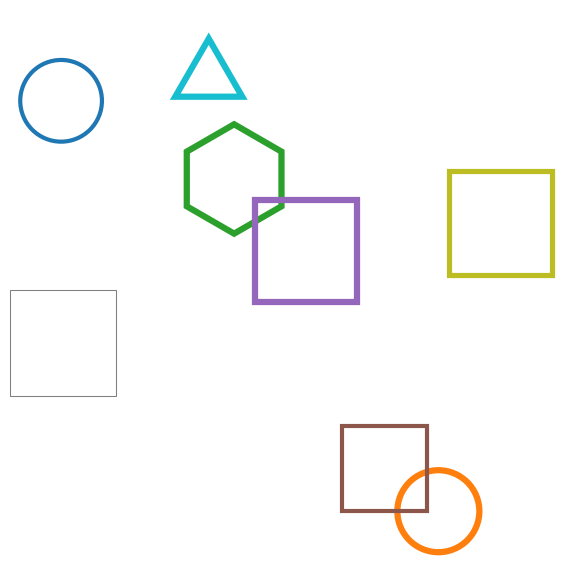[{"shape": "circle", "thickness": 2, "radius": 0.35, "center": [0.106, 0.825]}, {"shape": "circle", "thickness": 3, "radius": 0.35, "center": [0.759, 0.114]}, {"shape": "hexagon", "thickness": 3, "radius": 0.47, "center": [0.405, 0.689]}, {"shape": "square", "thickness": 3, "radius": 0.44, "center": [0.529, 0.564]}, {"shape": "square", "thickness": 2, "radius": 0.37, "center": [0.666, 0.188]}, {"shape": "square", "thickness": 0.5, "radius": 0.46, "center": [0.108, 0.405]}, {"shape": "square", "thickness": 2.5, "radius": 0.45, "center": [0.866, 0.613]}, {"shape": "triangle", "thickness": 3, "radius": 0.33, "center": [0.361, 0.865]}]